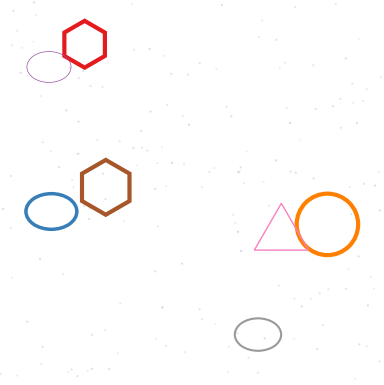[{"shape": "hexagon", "thickness": 3, "radius": 0.3, "center": [0.22, 0.885]}, {"shape": "oval", "thickness": 2.5, "radius": 0.33, "center": [0.133, 0.451]}, {"shape": "oval", "thickness": 0.5, "radius": 0.29, "center": [0.127, 0.826]}, {"shape": "circle", "thickness": 3, "radius": 0.4, "center": [0.85, 0.417]}, {"shape": "hexagon", "thickness": 3, "radius": 0.36, "center": [0.275, 0.513]}, {"shape": "triangle", "thickness": 1, "radius": 0.41, "center": [0.731, 0.391]}, {"shape": "oval", "thickness": 1.5, "radius": 0.3, "center": [0.67, 0.131]}]